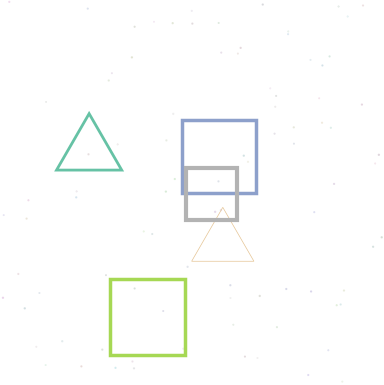[{"shape": "triangle", "thickness": 2, "radius": 0.49, "center": [0.231, 0.607]}, {"shape": "square", "thickness": 2.5, "radius": 0.48, "center": [0.569, 0.594]}, {"shape": "square", "thickness": 2.5, "radius": 0.49, "center": [0.383, 0.177]}, {"shape": "triangle", "thickness": 0.5, "radius": 0.47, "center": [0.579, 0.368]}, {"shape": "square", "thickness": 3, "radius": 0.34, "center": [0.549, 0.496]}]